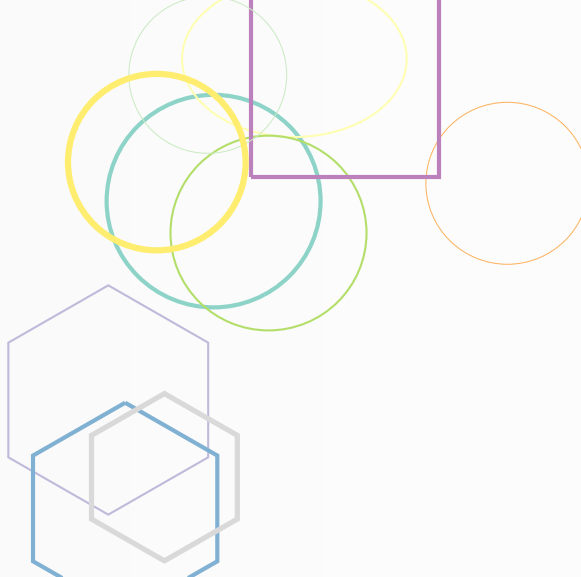[{"shape": "circle", "thickness": 2, "radius": 0.92, "center": [0.367, 0.651]}, {"shape": "oval", "thickness": 1, "radius": 0.97, "center": [0.506, 0.897]}, {"shape": "hexagon", "thickness": 1, "radius": 0.99, "center": [0.186, 0.307]}, {"shape": "hexagon", "thickness": 2, "radius": 0.92, "center": [0.215, 0.119]}, {"shape": "circle", "thickness": 0.5, "radius": 0.7, "center": [0.873, 0.682]}, {"shape": "circle", "thickness": 1, "radius": 0.84, "center": [0.462, 0.596]}, {"shape": "hexagon", "thickness": 2.5, "radius": 0.72, "center": [0.283, 0.173]}, {"shape": "square", "thickness": 2, "radius": 0.81, "center": [0.594, 0.854]}, {"shape": "circle", "thickness": 0.5, "radius": 0.68, "center": [0.357, 0.869]}, {"shape": "circle", "thickness": 3, "radius": 0.76, "center": [0.27, 0.718]}]